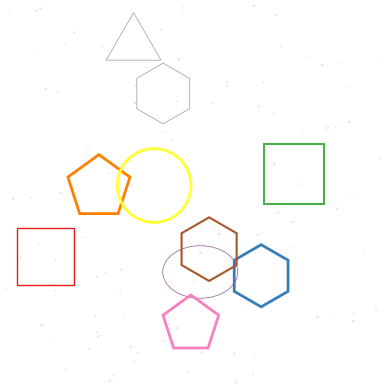[{"shape": "square", "thickness": 1, "radius": 0.37, "center": [0.118, 0.333]}, {"shape": "hexagon", "thickness": 2, "radius": 0.4, "center": [0.678, 0.284]}, {"shape": "square", "thickness": 1.5, "radius": 0.39, "center": [0.764, 0.548]}, {"shape": "oval", "thickness": 0.5, "radius": 0.49, "center": [0.52, 0.294]}, {"shape": "pentagon", "thickness": 2, "radius": 0.42, "center": [0.257, 0.514]}, {"shape": "circle", "thickness": 2, "radius": 0.48, "center": [0.4, 0.518]}, {"shape": "hexagon", "thickness": 1.5, "radius": 0.41, "center": [0.543, 0.353]}, {"shape": "pentagon", "thickness": 2, "radius": 0.38, "center": [0.496, 0.158]}, {"shape": "triangle", "thickness": 0.5, "radius": 0.41, "center": [0.347, 0.885]}, {"shape": "hexagon", "thickness": 0.5, "radius": 0.39, "center": [0.424, 0.757]}]